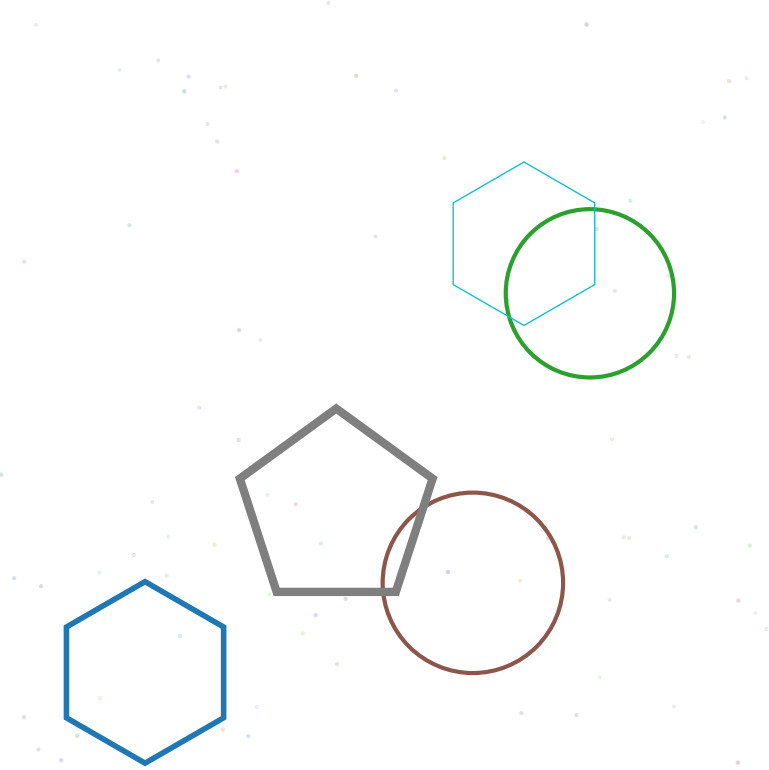[{"shape": "hexagon", "thickness": 2, "radius": 0.59, "center": [0.188, 0.127]}, {"shape": "circle", "thickness": 1.5, "radius": 0.55, "center": [0.766, 0.619]}, {"shape": "circle", "thickness": 1.5, "radius": 0.59, "center": [0.614, 0.243]}, {"shape": "pentagon", "thickness": 3, "radius": 0.66, "center": [0.437, 0.338]}, {"shape": "hexagon", "thickness": 0.5, "radius": 0.53, "center": [0.68, 0.683]}]